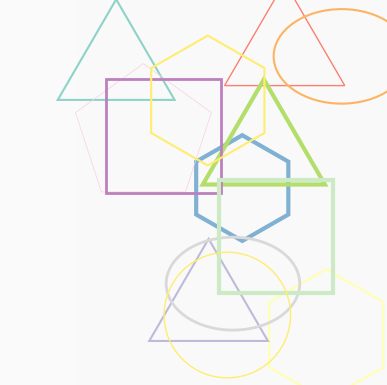[{"shape": "triangle", "thickness": 1.5, "radius": 0.87, "center": [0.3, 0.828]}, {"shape": "hexagon", "thickness": 1.5, "radius": 0.85, "center": [0.842, 0.131]}, {"shape": "triangle", "thickness": 1.5, "radius": 0.88, "center": [0.538, 0.203]}, {"shape": "triangle", "thickness": 1, "radius": 0.9, "center": [0.735, 0.867]}, {"shape": "hexagon", "thickness": 3, "radius": 0.69, "center": [0.625, 0.511]}, {"shape": "oval", "thickness": 1.5, "radius": 0.88, "center": [0.882, 0.854]}, {"shape": "triangle", "thickness": 3, "radius": 0.91, "center": [0.681, 0.612]}, {"shape": "pentagon", "thickness": 0.5, "radius": 0.92, "center": [0.37, 0.651]}, {"shape": "oval", "thickness": 2, "radius": 0.86, "center": [0.601, 0.263]}, {"shape": "square", "thickness": 2, "radius": 0.75, "center": [0.422, 0.647]}, {"shape": "square", "thickness": 3, "radius": 0.74, "center": [0.712, 0.386]}, {"shape": "hexagon", "thickness": 1.5, "radius": 0.84, "center": [0.536, 0.739]}, {"shape": "circle", "thickness": 1, "radius": 0.82, "center": [0.587, 0.182]}]